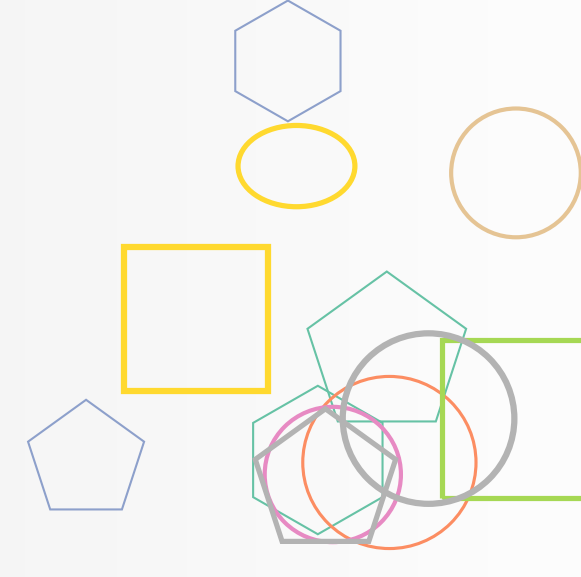[{"shape": "hexagon", "thickness": 1, "radius": 0.64, "center": [0.547, 0.203]}, {"shape": "pentagon", "thickness": 1, "radius": 0.72, "center": [0.665, 0.385]}, {"shape": "circle", "thickness": 1.5, "radius": 0.75, "center": [0.67, 0.198]}, {"shape": "hexagon", "thickness": 1, "radius": 0.52, "center": [0.495, 0.894]}, {"shape": "pentagon", "thickness": 1, "radius": 0.52, "center": [0.148, 0.202]}, {"shape": "circle", "thickness": 2, "radius": 0.59, "center": [0.573, 0.177]}, {"shape": "square", "thickness": 2.5, "radius": 0.68, "center": [0.897, 0.273]}, {"shape": "square", "thickness": 3, "radius": 0.62, "center": [0.337, 0.446]}, {"shape": "oval", "thickness": 2.5, "radius": 0.5, "center": [0.51, 0.712]}, {"shape": "circle", "thickness": 2, "radius": 0.56, "center": [0.888, 0.7]}, {"shape": "circle", "thickness": 3, "radius": 0.74, "center": [0.737, 0.274]}, {"shape": "pentagon", "thickness": 2.5, "radius": 0.63, "center": [0.56, 0.164]}]